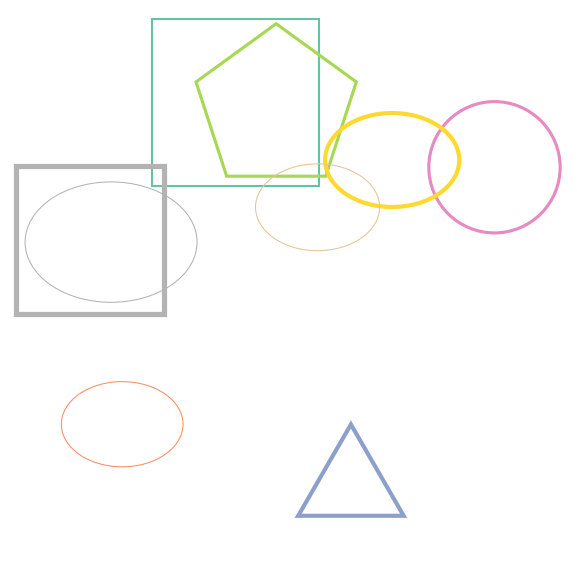[{"shape": "square", "thickness": 1, "radius": 0.72, "center": [0.408, 0.821]}, {"shape": "oval", "thickness": 0.5, "radius": 0.53, "center": [0.212, 0.265]}, {"shape": "triangle", "thickness": 2, "radius": 0.53, "center": [0.608, 0.159]}, {"shape": "circle", "thickness": 1.5, "radius": 0.57, "center": [0.856, 0.71]}, {"shape": "pentagon", "thickness": 1.5, "radius": 0.73, "center": [0.478, 0.812]}, {"shape": "oval", "thickness": 2, "radius": 0.58, "center": [0.679, 0.722]}, {"shape": "oval", "thickness": 0.5, "radius": 0.54, "center": [0.55, 0.64]}, {"shape": "oval", "thickness": 0.5, "radius": 0.74, "center": [0.192, 0.58]}, {"shape": "square", "thickness": 2.5, "radius": 0.64, "center": [0.156, 0.584]}]